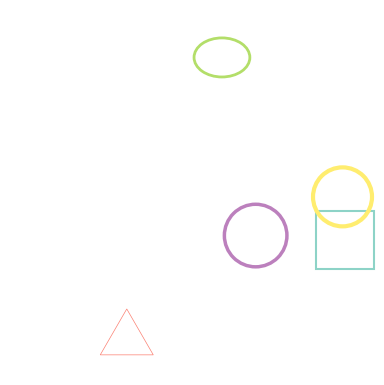[{"shape": "square", "thickness": 1.5, "radius": 0.38, "center": [0.895, 0.376]}, {"shape": "triangle", "thickness": 0.5, "radius": 0.4, "center": [0.329, 0.118]}, {"shape": "oval", "thickness": 2, "radius": 0.36, "center": [0.577, 0.851]}, {"shape": "circle", "thickness": 2.5, "radius": 0.41, "center": [0.664, 0.388]}, {"shape": "circle", "thickness": 3, "radius": 0.38, "center": [0.89, 0.489]}]